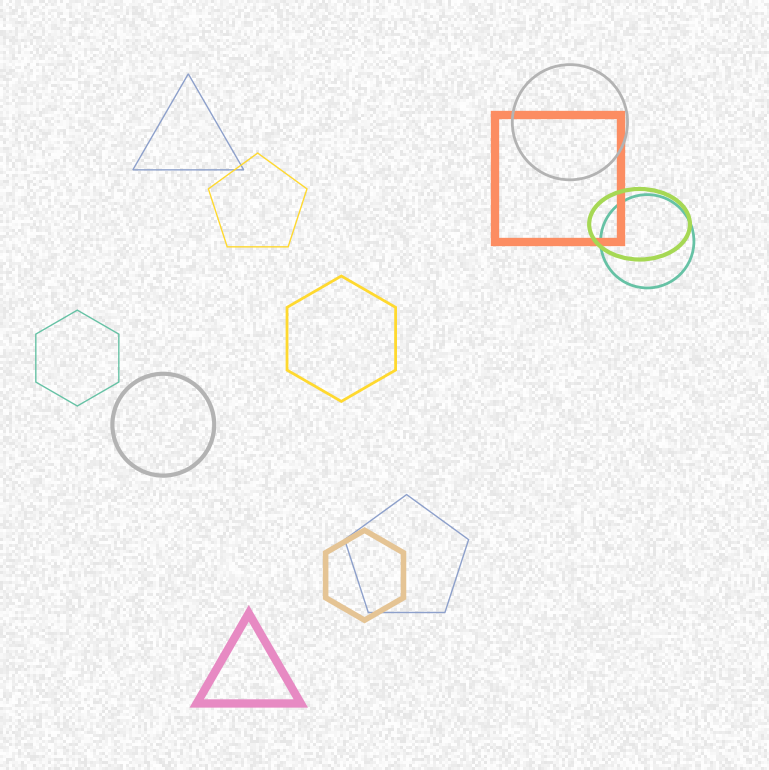[{"shape": "hexagon", "thickness": 0.5, "radius": 0.31, "center": [0.1, 0.535]}, {"shape": "circle", "thickness": 1, "radius": 0.3, "center": [0.841, 0.687]}, {"shape": "square", "thickness": 3, "radius": 0.41, "center": [0.725, 0.768]}, {"shape": "triangle", "thickness": 0.5, "radius": 0.42, "center": [0.245, 0.821]}, {"shape": "pentagon", "thickness": 0.5, "radius": 0.42, "center": [0.528, 0.273]}, {"shape": "triangle", "thickness": 3, "radius": 0.39, "center": [0.323, 0.125]}, {"shape": "oval", "thickness": 1.5, "radius": 0.33, "center": [0.831, 0.709]}, {"shape": "hexagon", "thickness": 1, "radius": 0.41, "center": [0.443, 0.56]}, {"shape": "pentagon", "thickness": 0.5, "radius": 0.34, "center": [0.335, 0.734]}, {"shape": "hexagon", "thickness": 2, "radius": 0.29, "center": [0.473, 0.253]}, {"shape": "circle", "thickness": 1.5, "radius": 0.33, "center": [0.212, 0.448]}, {"shape": "circle", "thickness": 1, "radius": 0.37, "center": [0.74, 0.841]}]